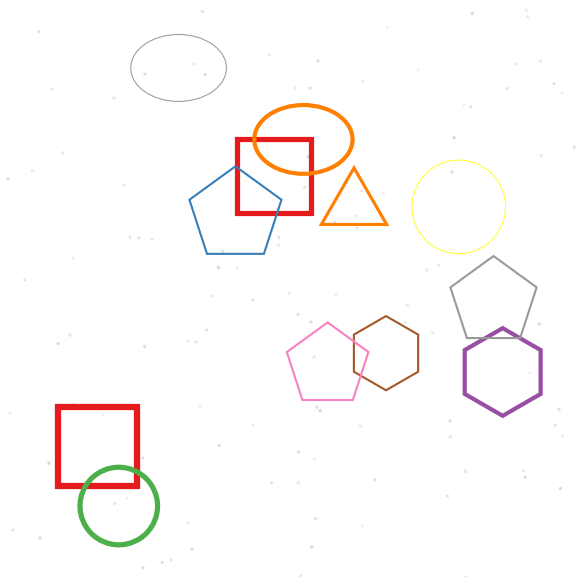[{"shape": "square", "thickness": 2.5, "radius": 0.32, "center": [0.474, 0.695]}, {"shape": "square", "thickness": 3, "radius": 0.34, "center": [0.169, 0.226]}, {"shape": "pentagon", "thickness": 1, "radius": 0.42, "center": [0.408, 0.627]}, {"shape": "circle", "thickness": 2.5, "radius": 0.34, "center": [0.206, 0.123]}, {"shape": "hexagon", "thickness": 2, "radius": 0.38, "center": [0.87, 0.355]}, {"shape": "triangle", "thickness": 1.5, "radius": 0.33, "center": [0.613, 0.643]}, {"shape": "oval", "thickness": 2, "radius": 0.43, "center": [0.525, 0.758]}, {"shape": "circle", "thickness": 0.5, "radius": 0.4, "center": [0.794, 0.641]}, {"shape": "hexagon", "thickness": 1, "radius": 0.32, "center": [0.668, 0.388]}, {"shape": "pentagon", "thickness": 1, "radius": 0.37, "center": [0.567, 0.367]}, {"shape": "oval", "thickness": 0.5, "radius": 0.41, "center": [0.309, 0.881]}, {"shape": "pentagon", "thickness": 1, "radius": 0.39, "center": [0.855, 0.477]}]